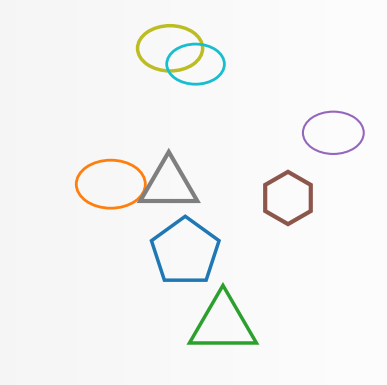[{"shape": "pentagon", "thickness": 2.5, "radius": 0.46, "center": [0.478, 0.346]}, {"shape": "oval", "thickness": 2, "radius": 0.45, "center": [0.286, 0.522]}, {"shape": "triangle", "thickness": 2.5, "radius": 0.5, "center": [0.575, 0.159]}, {"shape": "oval", "thickness": 1.5, "radius": 0.39, "center": [0.86, 0.655]}, {"shape": "hexagon", "thickness": 3, "radius": 0.34, "center": [0.743, 0.486]}, {"shape": "triangle", "thickness": 3, "radius": 0.43, "center": [0.436, 0.52]}, {"shape": "oval", "thickness": 2.5, "radius": 0.42, "center": [0.439, 0.874]}, {"shape": "oval", "thickness": 2, "radius": 0.37, "center": [0.505, 0.833]}]